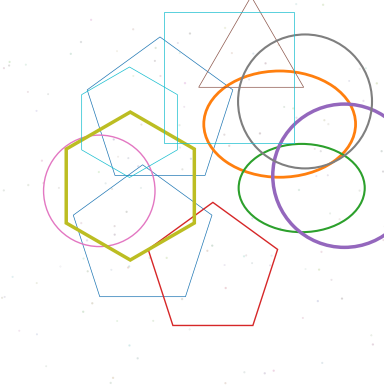[{"shape": "pentagon", "thickness": 0.5, "radius": 0.99, "center": [0.416, 0.705]}, {"shape": "pentagon", "thickness": 0.5, "radius": 0.95, "center": [0.37, 0.383]}, {"shape": "oval", "thickness": 2, "radius": 0.99, "center": [0.726, 0.678]}, {"shape": "oval", "thickness": 1.5, "radius": 0.82, "center": [0.784, 0.512]}, {"shape": "pentagon", "thickness": 1, "radius": 0.88, "center": [0.553, 0.298]}, {"shape": "circle", "thickness": 2.5, "radius": 0.93, "center": [0.895, 0.544]}, {"shape": "triangle", "thickness": 0.5, "radius": 0.79, "center": [0.652, 0.852]}, {"shape": "circle", "thickness": 1, "radius": 0.72, "center": [0.258, 0.504]}, {"shape": "circle", "thickness": 1.5, "radius": 0.87, "center": [0.792, 0.737]}, {"shape": "hexagon", "thickness": 2.5, "radius": 0.96, "center": [0.338, 0.517]}, {"shape": "square", "thickness": 0.5, "radius": 0.85, "center": [0.595, 0.799]}, {"shape": "hexagon", "thickness": 0.5, "radius": 0.72, "center": [0.336, 0.682]}]